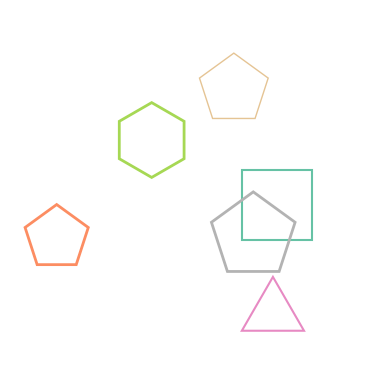[{"shape": "square", "thickness": 1.5, "radius": 0.45, "center": [0.719, 0.467]}, {"shape": "pentagon", "thickness": 2, "radius": 0.43, "center": [0.147, 0.382]}, {"shape": "triangle", "thickness": 1.5, "radius": 0.47, "center": [0.709, 0.188]}, {"shape": "hexagon", "thickness": 2, "radius": 0.49, "center": [0.394, 0.636]}, {"shape": "pentagon", "thickness": 1, "radius": 0.47, "center": [0.607, 0.768]}, {"shape": "pentagon", "thickness": 2, "radius": 0.57, "center": [0.658, 0.387]}]